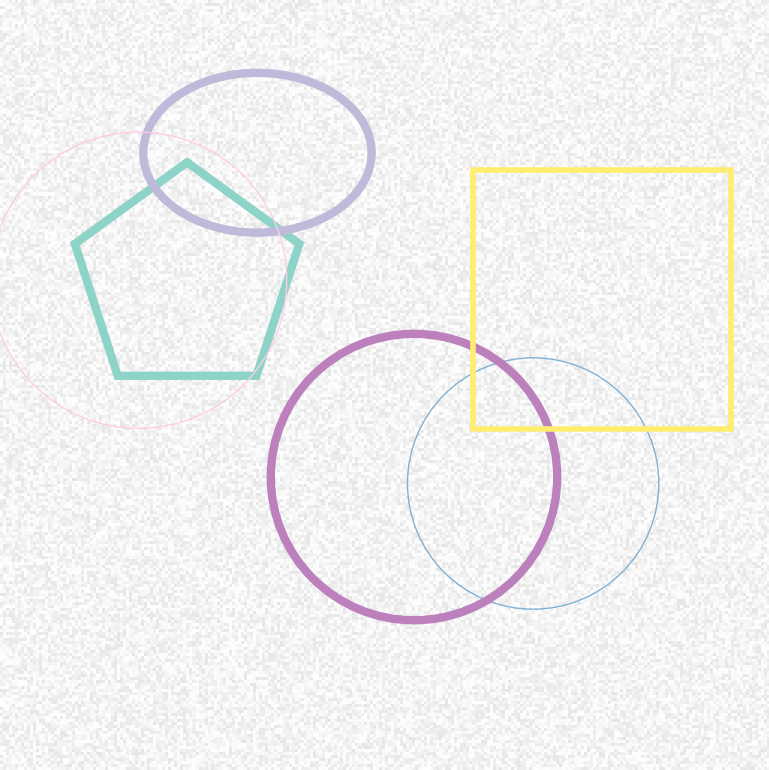[{"shape": "pentagon", "thickness": 3, "radius": 0.77, "center": [0.243, 0.636]}, {"shape": "oval", "thickness": 3, "radius": 0.74, "center": [0.334, 0.802]}, {"shape": "circle", "thickness": 0.5, "radius": 0.82, "center": [0.692, 0.372]}, {"shape": "circle", "thickness": 0.5, "radius": 0.96, "center": [0.18, 0.636]}, {"shape": "circle", "thickness": 3, "radius": 0.93, "center": [0.538, 0.38]}, {"shape": "square", "thickness": 2, "radius": 0.84, "center": [0.782, 0.611]}]